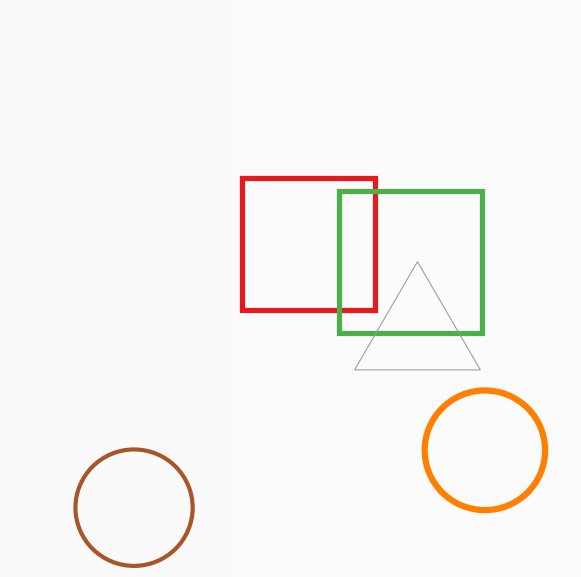[{"shape": "square", "thickness": 2.5, "radius": 0.57, "center": [0.531, 0.577]}, {"shape": "square", "thickness": 2.5, "radius": 0.61, "center": [0.706, 0.546]}, {"shape": "circle", "thickness": 3, "radius": 0.52, "center": [0.834, 0.219]}, {"shape": "circle", "thickness": 2, "radius": 0.5, "center": [0.231, 0.12]}, {"shape": "triangle", "thickness": 0.5, "radius": 0.62, "center": [0.718, 0.421]}]